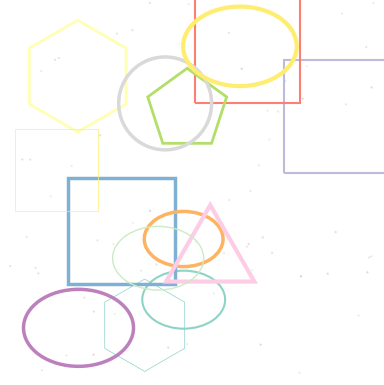[{"shape": "oval", "thickness": 1.5, "radius": 0.54, "center": [0.477, 0.222]}, {"shape": "hexagon", "thickness": 0.5, "radius": 0.6, "center": [0.376, 0.155]}, {"shape": "hexagon", "thickness": 2, "radius": 0.73, "center": [0.202, 0.802]}, {"shape": "square", "thickness": 1.5, "radius": 0.74, "center": [0.885, 0.698]}, {"shape": "square", "thickness": 1.5, "radius": 0.68, "center": [0.643, 0.868]}, {"shape": "square", "thickness": 2.5, "radius": 0.69, "center": [0.315, 0.4]}, {"shape": "oval", "thickness": 2.5, "radius": 0.51, "center": [0.477, 0.379]}, {"shape": "pentagon", "thickness": 2, "radius": 0.54, "center": [0.486, 0.715]}, {"shape": "triangle", "thickness": 3, "radius": 0.66, "center": [0.546, 0.335]}, {"shape": "circle", "thickness": 2.5, "radius": 0.6, "center": [0.429, 0.731]}, {"shape": "oval", "thickness": 2.5, "radius": 0.71, "center": [0.204, 0.148]}, {"shape": "oval", "thickness": 1, "radius": 0.59, "center": [0.411, 0.329]}, {"shape": "square", "thickness": 0.5, "radius": 0.54, "center": [0.147, 0.558]}, {"shape": "oval", "thickness": 3, "radius": 0.74, "center": [0.623, 0.88]}]